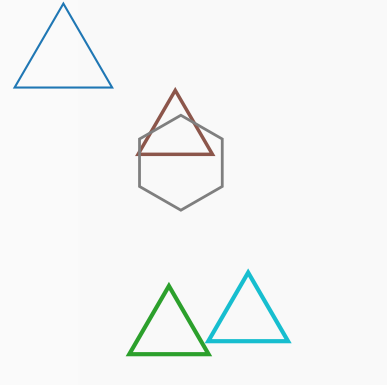[{"shape": "triangle", "thickness": 1.5, "radius": 0.73, "center": [0.164, 0.845]}, {"shape": "triangle", "thickness": 3, "radius": 0.59, "center": [0.436, 0.139]}, {"shape": "triangle", "thickness": 2.5, "radius": 0.55, "center": [0.452, 0.655]}, {"shape": "hexagon", "thickness": 2, "radius": 0.62, "center": [0.467, 0.577]}, {"shape": "triangle", "thickness": 3, "radius": 0.59, "center": [0.64, 0.173]}]